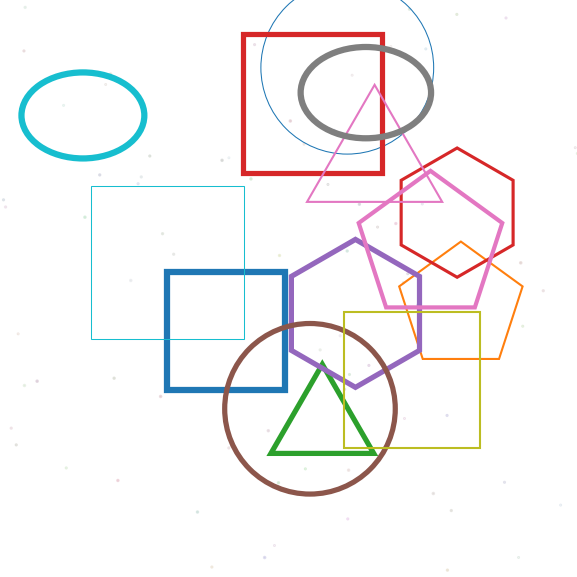[{"shape": "circle", "thickness": 0.5, "radius": 0.75, "center": [0.601, 0.882]}, {"shape": "square", "thickness": 3, "radius": 0.51, "center": [0.391, 0.426]}, {"shape": "pentagon", "thickness": 1, "radius": 0.56, "center": [0.798, 0.468]}, {"shape": "triangle", "thickness": 2.5, "radius": 0.51, "center": [0.558, 0.265]}, {"shape": "square", "thickness": 2.5, "radius": 0.6, "center": [0.541, 0.82]}, {"shape": "hexagon", "thickness": 1.5, "radius": 0.56, "center": [0.792, 0.631]}, {"shape": "hexagon", "thickness": 2.5, "radius": 0.64, "center": [0.616, 0.456]}, {"shape": "circle", "thickness": 2.5, "radius": 0.74, "center": [0.537, 0.291]}, {"shape": "triangle", "thickness": 1, "radius": 0.68, "center": [0.649, 0.717]}, {"shape": "pentagon", "thickness": 2, "radius": 0.65, "center": [0.745, 0.573]}, {"shape": "oval", "thickness": 3, "radius": 0.56, "center": [0.634, 0.839]}, {"shape": "square", "thickness": 1, "radius": 0.59, "center": [0.714, 0.341]}, {"shape": "oval", "thickness": 3, "radius": 0.53, "center": [0.144, 0.799]}, {"shape": "square", "thickness": 0.5, "radius": 0.66, "center": [0.29, 0.545]}]